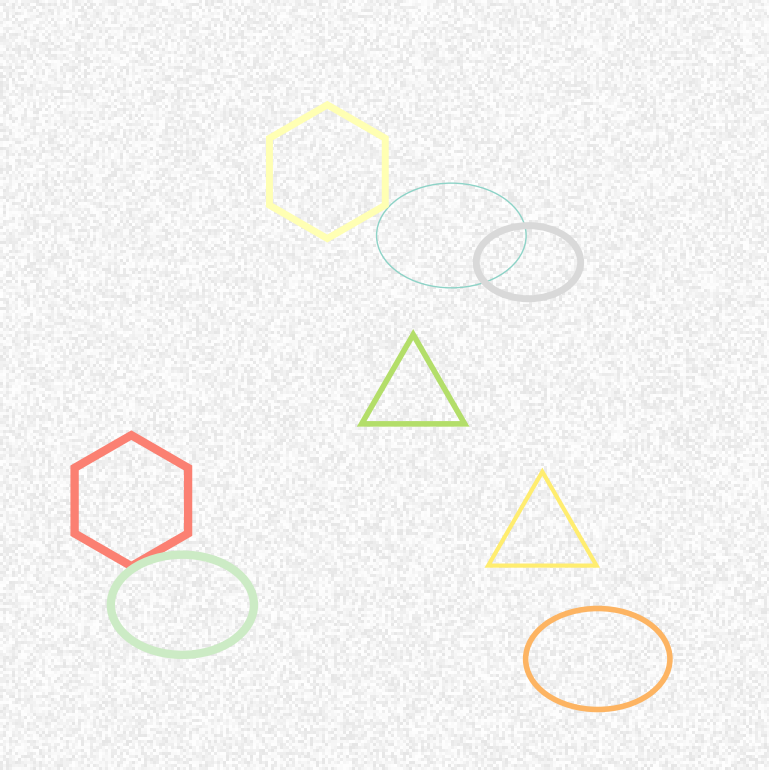[{"shape": "oval", "thickness": 0.5, "radius": 0.49, "center": [0.586, 0.694]}, {"shape": "hexagon", "thickness": 2.5, "radius": 0.43, "center": [0.425, 0.777]}, {"shape": "hexagon", "thickness": 3, "radius": 0.43, "center": [0.171, 0.35]}, {"shape": "oval", "thickness": 2, "radius": 0.47, "center": [0.776, 0.144]}, {"shape": "triangle", "thickness": 2, "radius": 0.39, "center": [0.537, 0.488]}, {"shape": "oval", "thickness": 2.5, "radius": 0.34, "center": [0.686, 0.659]}, {"shape": "oval", "thickness": 3, "radius": 0.46, "center": [0.237, 0.215]}, {"shape": "triangle", "thickness": 1.5, "radius": 0.41, "center": [0.704, 0.306]}]